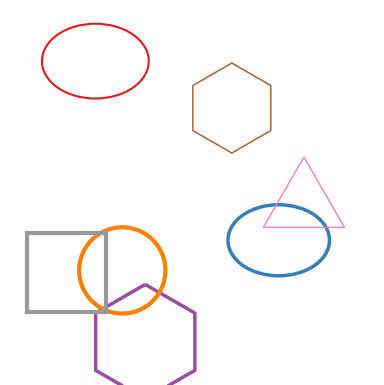[{"shape": "oval", "thickness": 1.5, "radius": 0.69, "center": [0.248, 0.841]}, {"shape": "oval", "thickness": 2.5, "radius": 0.66, "center": [0.724, 0.376]}, {"shape": "hexagon", "thickness": 2.5, "radius": 0.74, "center": [0.377, 0.112]}, {"shape": "circle", "thickness": 3, "radius": 0.56, "center": [0.318, 0.298]}, {"shape": "hexagon", "thickness": 1, "radius": 0.58, "center": [0.602, 0.719]}, {"shape": "triangle", "thickness": 1, "radius": 0.61, "center": [0.789, 0.47]}, {"shape": "square", "thickness": 3, "radius": 0.51, "center": [0.174, 0.293]}]